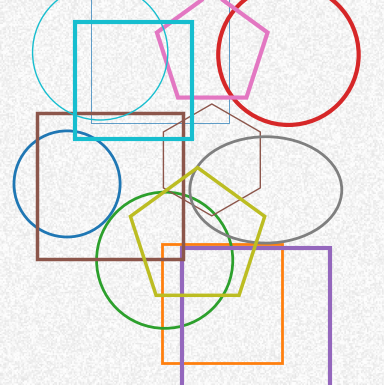[{"shape": "circle", "thickness": 2, "radius": 0.69, "center": [0.174, 0.522]}, {"shape": "square", "thickness": 0.5, "radius": 0.89, "center": [0.415, 0.858]}, {"shape": "square", "thickness": 2, "radius": 0.77, "center": [0.577, 0.212]}, {"shape": "circle", "thickness": 2, "radius": 0.88, "center": [0.428, 0.324]}, {"shape": "circle", "thickness": 3, "radius": 0.91, "center": [0.749, 0.858]}, {"shape": "square", "thickness": 3, "radius": 0.96, "center": [0.665, 0.163]}, {"shape": "square", "thickness": 2.5, "radius": 0.95, "center": [0.287, 0.518]}, {"shape": "hexagon", "thickness": 1, "radius": 0.73, "center": [0.55, 0.585]}, {"shape": "pentagon", "thickness": 3, "radius": 0.76, "center": [0.551, 0.869]}, {"shape": "oval", "thickness": 2, "radius": 0.99, "center": [0.69, 0.507]}, {"shape": "pentagon", "thickness": 2.5, "radius": 0.92, "center": [0.513, 0.381]}, {"shape": "square", "thickness": 3, "radius": 0.76, "center": [0.346, 0.792]}, {"shape": "circle", "thickness": 1, "radius": 0.88, "center": [0.26, 0.864]}]